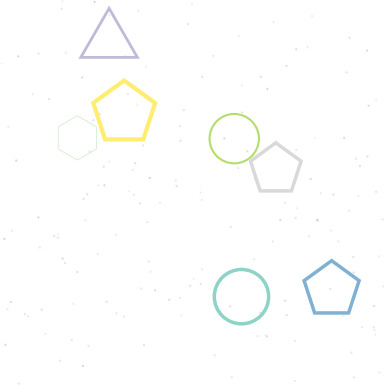[{"shape": "circle", "thickness": 2.5, "radius": 0.35, "center": [0.627, 0.229]}, {"shape": "triangle", "thickness": 2, "radius": 0.42, "center": [0.283, 0.893]}, {"shape": "pentagon", "thickness": 2.5, "radius": 0.38, "center": [0.861, 0.248]}, {"shape": "circle", "thickness": 1.5, "radius": 0.32, "center": [0.608, 0.64]}, {"shape": "pentagon", "thickness": 2.5, "radius": 0.35, "center": [0.716, 0.56]}, {"shape": "hexagon", "thickness": 0.5, "radius": 0.29, "center": [0.201, 0.642]}, {"shape": "pentagon", "thickness": 3, "radius": 0.42, "center": [0.323, 0.706]}]